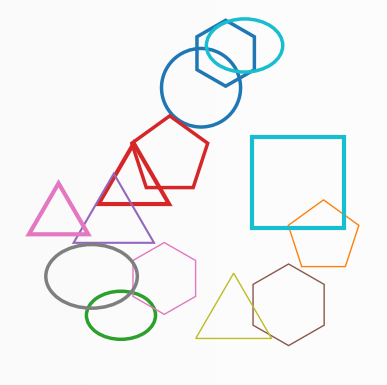[{"shape": "circle", "thickness": 2.5, "radius": 0.51, "center": [0.519, 0.772]}, {"shape": "hexagon", "thickness": 2.5, "radius": 0.43, "center": [0.582, 0.862]}, {"shape": "pentagon", "thickness": 1, "radius": 0.48, "center": [0.835, 0.385]}, {"shape": "oval", "thickness": 2.5, "radius": 0.45, "center": [0.312, 0.181]}, {"shape": "triangle", "thickness": 3, "radius": 0.53, "center": [0.345, 0.523]}, {"shape": "pentagon", "thickness": 2.5, "radius": 0.51, "center": [0.438, 0.596]}, {"shape": "triangle", "thickness": 1.5, "radius": 0.6, "center": [0.294, 0.429]}, {"shape": "hexagon", "thickness": 1, "radius": 0.53, "center": [0.745, 0.208]}, {"shape": "hexagon", "thickness": 1, "radius": 0.47, "center": [0.424, 0.277]}, {"shape": "triangle", "thickness": 3, "radius": 0.44, "center": [0.151, 0.436]}, {"shape": "oval", "thickness": 2.5, "radius": 0.59, "center": [0.236, 0.282]}, {"shape": "triangle", "thickness": 1, "radius": 0.56, "center": [0.603, 0.177]}, {"shape": "oval", "thickness": 2.5, "radius": 0.49, "center": [0.631, 0.882]}, {"shape": "square", "thickness": 3, "radius": 0.59, "center": [0.77, 0.526]}]